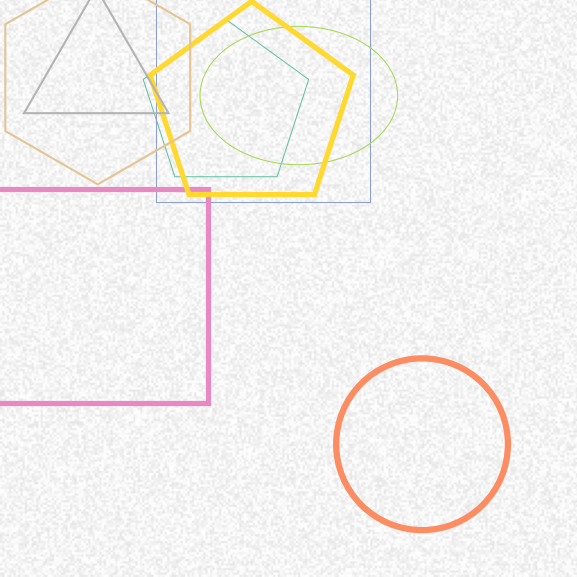[{"shape": "pentagon", "thickness": 0.5, "radius": 0.75, "center": [0.391, 0.815]}, {"shape": "circle", "thickness": 3, "radius": 0.74, "center": [0.731, 0.23]}, {"shape": "square", "thickness": 0.5, "radius": 0.93, "center": [0.456, 0.835]}, {"shape": "square", "thickness": 2.5, "radius": 0.93, "center": [0.175, 0.487]}, {"shape": "oval", "thickness": 0.5, "radius": 0.86, "center": [0.518, 0.834]}, {"shape": "pentagon", "thickness": 2.5, "radius": 0.92, "center": [0.436, 0.812]}, {"shape": "hexagon", "thickness": 1, "radius": 0.92, "center": [0.169, 0.865]}, {"shape": "triangle", "thickness": 1, "radius": 0.72, "center": [0.167, 0.875]}]